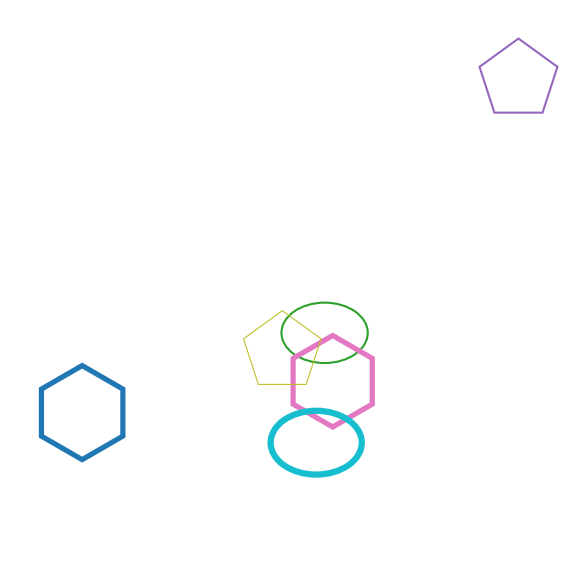[{"shape": "hexagon", "thickness": 2.5, "radius": 0.41, "center": [0.142, 0.285]}, {"shape": "oval", "thickness": 1, "radius": 0.37, "center": [0.562, 0.423]}, {"shape": "pentagon", "thickness": 1, "radius": 0.35, "center": [0.898, 0.861]}, {"shape": "hexagon", "thickness": 2.5, "radius": 0.4, "center": [0.576, 0.339]}, {"shape": "pentagon", "thickness": 0.5, "radius": 0.35, "center": [0.489, 0.391]}, {"shape": "oval", "thickness": 3, "radius": 0.39, "center": [0.548, 0.233]}]